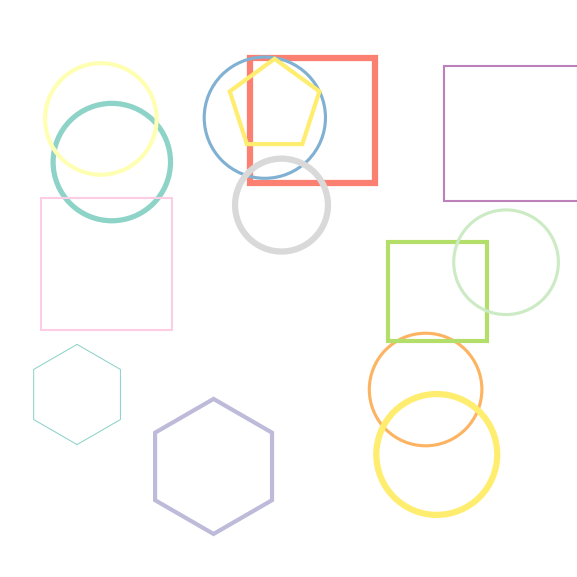[{"shape": "circle", "thickness": 2.5, "radius": 0.51, "center": [0.194, 0.719]}, {"shape": "hexagon", "thickness": 0.5, "radius": 0.43, "center": [0.133, 0.316]}, {"shape": "circle", "thickness": 2, "radius": 0.48, "center": [0.175, 0.793]}, {"shape": "hexagon", "thickness": 2, "radius": 0.58, "center": [0.37, 0.191]}, {"shape": "square", "thickness": 3, "radius": 0.54, "center": [0.541, 0.791]}, {"shape": "circle", "thickness": 1.5, "radius": 0.52, "center": [0.459, 0.795]}, {"shape": "circle", "thickness": 1.5, "radius": 0.49, "center": [0.737, 0.325]}, {"shape": "square", "thickness": 2, "radius": 0.43, "center": [0.757, 0.494]}, {"shape": "square", "thickness": 1, "radius": 0.57, "center": [0.184, 0.542]}, {"shape": "circle", "thickness": 3, "radius": 0.4, "center": [0.487, 0.644]}, {"shape": "square", "thickness": 1, "radius": 0.58, "center": [0.884, 0.768]}, {"shape": "circle", "thickness": 1.5, "radius": 0.45, "center": [0.876, 0.545]}, {"shape": "circle", "thickness": 3, "radius": 0.52, "center": [0.756, 0.212]}, {"shape": "pentagon", "thickness": 2, "radius": 0.41, "center": [0.476, 0.816]}]